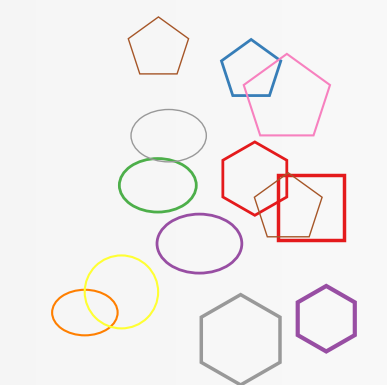[{"shape": "square", "thickness": 2.5, "radius": 0.42, "center": [0.803, 0.46]}, {"shape": "hexagon", "thickness": 2, "radius": 0.48, "center": [0.658, 0.536]}, {"shape": "pentagon", "thickness": 2, "radius": 0.4, "center": [0.648, 0.817]}, {"shape": "oval", "thickness": 2, "radius": 0.5, "center": [0.407, 0.519]}, {"shape": "hexagon", "thickness": 3, "radius": 0.43, "center": [0.842, 0.172]}, {"shape": "oval", "thickness": 2, "radius": 0.55, "center": [0.515, 0.367]}, {"shape": "oval", "thickness": 1.5, "radius": 0.42, "center": [0.219, 0.188]}, {"shape": "circle", "thickness": 1.5, "radius": 0.47, "center": [0.313, 0.242]}, {"shape": "pentagon", "thickness": 1, "radius": 0.46, "center": [0.744, 0.459]}, {"shape": "pentagon", "thickness": 1, "radius": 0.41, "center": [0.409, 0.874]}, {"shape": "pentagon", "thickness": 1.5, "radius": 0.59, "center": [0.74, 0.743]}, {"shape": "oval", "thickness": 1, "radius": 0.49, "center": [0.435, 0.648]}, {"shape": "hexagon", "thickness": 2.5, "radius": 0.59, "center": [0.621, 0.117]}]